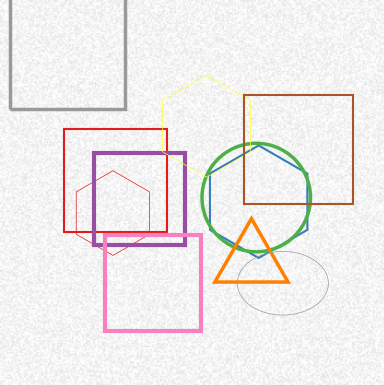[{"shape": "square", "thickness": 1.5, "radius": 0.67, "center": [0.3, 0.531]}, {"shape": "hexagon", "thickness": 0.5, "radius": 0.55, "center": [0.293, 0.447]}, {"shape": "hexagon", "thickness": 1.5, "radius": 0.73, "center": [0.672, 0.476]}, {"shape": "circle", "thickness": 2.5, "radius": 0.7, "center": [0.666, 0.487]}, {"shape": "square", "thickness": 3, "radius": 0.59, "center": [0.362, 0.483]}, {"shape": "triangle", "thickness": 2.5, "radius": 0.55, "center": [0.653, 0.322]}, {"shape": "hexagon", "thickness": 0.5, "radius": 0.66, "center": [0.536, 0.672]}, {"shape": "square", "thickness": 1.5, "radius": 0.71, "center": [0.776, 0.611]}, {"shape": "square", "thickness": 3, "radius": 0.62, "center": [0.397, 0.265]}, {"shape": "square", "thickness": 2.5, "radius": 0.75, "center": [0.176, 0.867]}, {"shape": "oval", "thickness": 0.5, "radius": 0.59, "center": [0.735, 0.264]}]